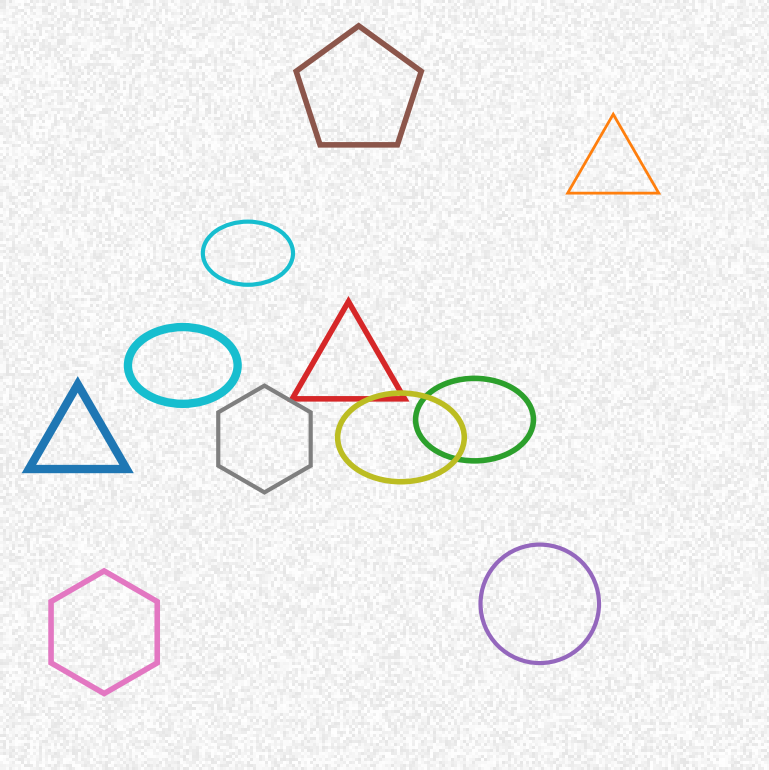[{"shape": "triangle", "thickness": 3, "radius": 0.37, "center": [0.101, 0.428]}, {"shape": "triangle", "thickness": 1, "radius": 0.34, "center": [0.796, 0.783]}, {"shape": "oval", "thickness": 2, "radius": 0.38, "center": [0.616, 0.455]}, {"shape": "triangle", "thickness": 2, "radius": 0.42, "center": [0.453, 0.524]}, {"shape": "circle", "thickness": 1.5, "radius": 0.38, "center": [0.701, 0.216]}, {"shape": "pentagon", "thickness": 2, "radius": 0.43, "center": [0.466, 0.881]}, {"shape": "hexagon", "thickness": 2, "radius": 0.4, "center": [0.135, 0.179]}, {"shape": "hexagon", "thickness": 1.5, "radius": 0.35, "center": [0.343, 0.43]}, {"shape": "oval", "thickness": 2, "radius": 0.41, "center": [0.521, 0.432]}, {"shape": "oval", "thickness": 3, "radius": 0.36, "center": [0.237, 0.525]}, {"shape": "oval", "thickness": 1.5, "radius": 0.29, "center": [0.322, 0.671]}]